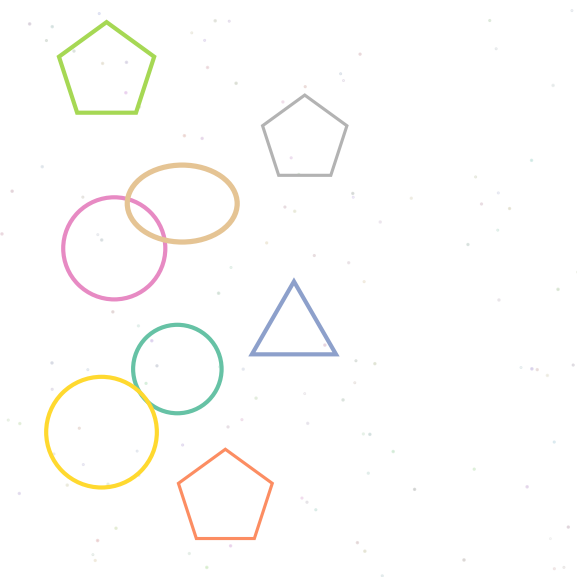[{"shape": "circle", "thickness": 2, "radius": 0.38, "center": [0.307, 0.36]}, {"shape": "pentagon", "thickness": 1.5, "radius": 0.43, "center": [0.39, 0.136]}, {"shape": "triangle", "thickness": 2, "radius": 0.42, "center": [0.509, 0.428]}, {"shape": "circle", "thickness": 2, "radius": 0.44, "center": [0.198, 0.569]}, {"shape": "pentagon", "thickness": 2, "radius": 0.43, "center": [0.185, 0.874]}, {"shape": "circle", "thickness": 2, "radius": 0.48, "center": [0.176, 0.251]}, {"shape": "oval", "thickness": 2.5, "radius": 0.48, "center": [0.316, 0.647]}, {"shape": "pentagon", "thickness": 1.5, "radius": 0.38, "center": [0.528, 0.758]}]